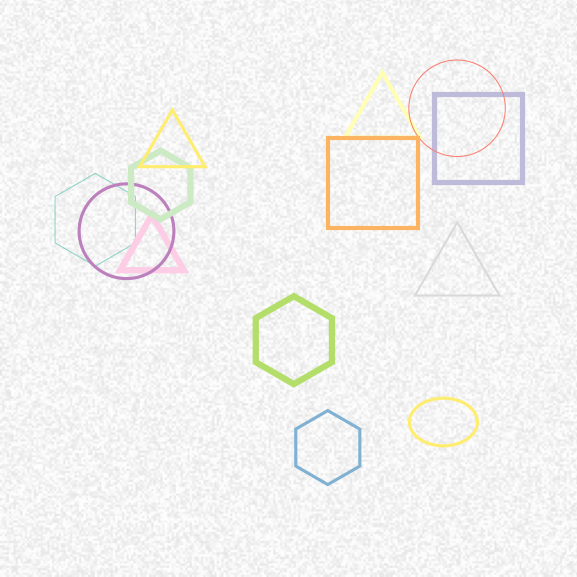[{"shape": "hexagon", "thickness": 0.5, "radius": 0.4, "center": [0.165, 0.619]}, {"shape": "triangle", "thickness": 2, "radius": 0.37, "center": [0.662, 0.798]}, {"shape": "square", "thickness": 2.5, "radius": 0.38, "center": [0.828, 0.76]}, {"shape": "circle", "thickness": 0.5, "radius": 0.42, "center": [0.791, 0.812]}, {"shape": "hexagon", "thickness": 1.5, "radius": 0.32, "center": [0.568, 0.224]}, {"shape": "square", "thickness": 2, "radius": 0.39, "center": [0.646, 0.682]}, {"shape": "hexagon", "thickness": 3, "radius": 0.38, "center": [0.509, 0.41]}, {"shape": "triangle", "thickness": 3, "radius": 0.32, "center": [0.263, 0.563]}, {"shape": "triangle", "thickness": 1, "radius": 0.42, "center": [0.792, 0.53]}, {"shape": "circle", "thickness": 1.5, "radius": 0.41, "center": [0.219, 0.599]}, {"shape": "hexagon", "thickness": 3, "radius": 0.3, "center": [0.278, 0.679]}, {"shape": "triangle", "thickness": 1.5, "radius": 0.33, "center": [0.299, 0.743]}, {"shape": "oval", "thickness": 1.5, "radius": 0.29, "center": [0.768, 0.268]}]